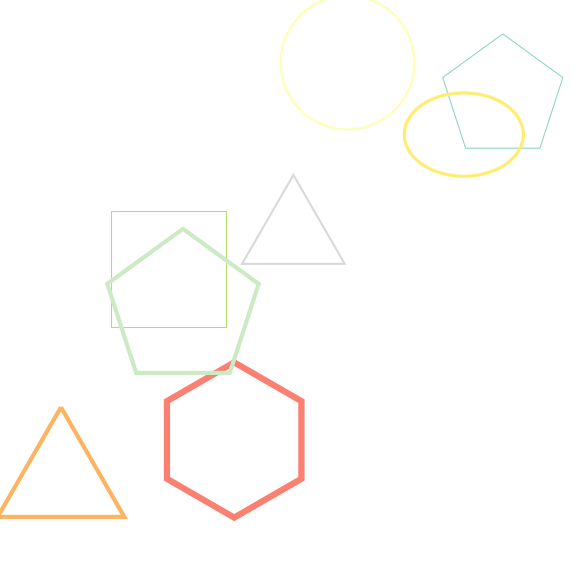[{"shape": "pentagon", "thickness": 0.5, "radius": 0.55, "center": [0.871, 0.831]}, {"shape": "circle", "thickness": 1, "radius": 0.58, "center": [0.602, 0.891]}, {"shape": "hexagon", "thickness": 3, "radius": 0.67, "center": [0.406, 0.237]}, {"shape": "triangle", "thickness": 2, "radius": 0.63, "center": [0.106, 0.167]}, {"shape": "square", "thickness": 0.5, "radius": 0.5, "center": [0.292, 0.533]}, {"shape": "triangle", "thickness": 1, "radius": 0.51, "center": [0.508, 0.594]}, {"shape": "pentagon", "thickness": 2, "radius": 0.69, "center": [0.317, 0.465]}, {"shape": "oval", "thickness": 1.5, "radius": 0.52, "center": [0.803, 0.766]}]